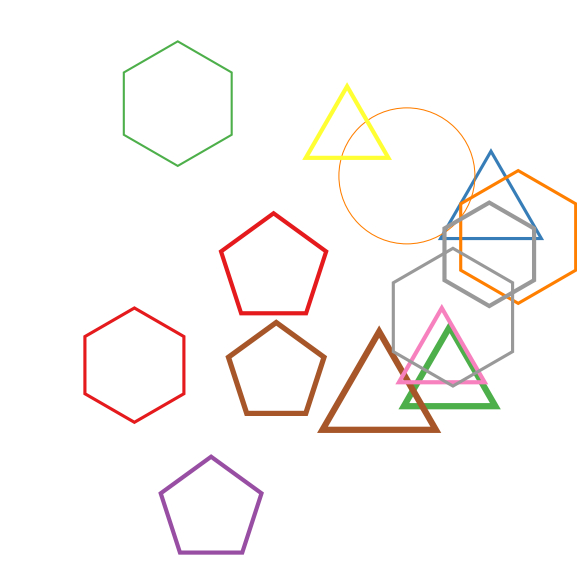[{"shape": "hexagon", "thickness": 1.5, "radius": 0.49, "center": [0.233, 0.367]}, {"shape": "pentagon", "thickness": 2, "radius": 0.48, "center": [0.474, 0.534]}, {"shape": "triangle", "thickness": 1.5, "radius": 0.5, "center": [0.85, 0.636]}, {"shape": "hexagon", "thickness": 1, "radius": 0.54, "center": [0.308, 0.82]}, {"shape": "triangle", "thickness": 3, "radius": 0.46, "center": [0.779, 0.342]}, {"shape": "pentagon", "thickness": 2, "radius": 0.46, "center": [0.366, 0.117]}, {"shape": "circle", "thickness": 0.5, "radius": 0.59, "center": [0.705, 0.695]}, {"shape": "hexagon", "thickness": 1.5, "radius": 0.57, "center": [0.897, 0.589]}, {"shape": "triangle", "thickness": 2, "radius": 0.41, "center": [0.601, 0.767]}, {"shape": "triangle", "thickness": 3, "radius": 0.57, "center": [0.657, 0.312]}, {"shape": "pentagon", "thickness": 2.5, "radius": 0.44, "center": [0.478, 0.354]}, {"shape": "triangle", "thickness": 2, "radius": 0.43, "center": [0.765, 0.38]}, {"shape": "hexagon", "thickness": 2, "radius": 0.45, "center": [0.847, 0.559]}, {"shape": "hexagon", "thickness": 1.5, "radius": 0.6, "center": [0.784, 0.45]}]